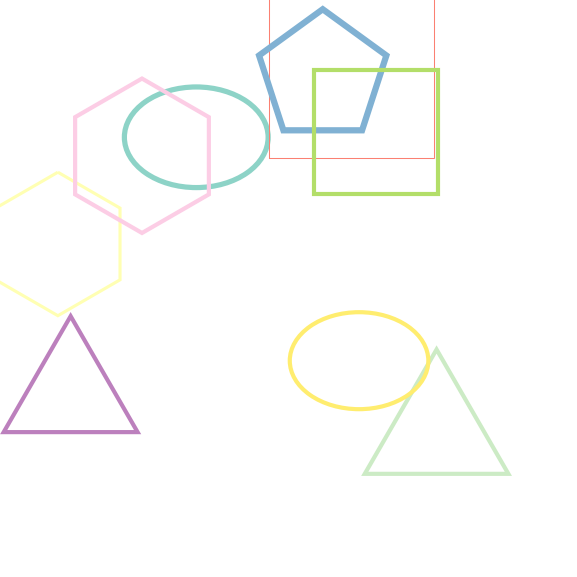[{"shape": "oval", "thickness": 2.5, "radius": 0.62, "center": [0.34, 0.761]}, {"shape": "hexagon", "thickness": 1.5, "radius": 0.62, "center": [0.1, 0.577]}, {"shape": "square", "thickness": 0.5, "radius": 0.72, "center": [0.608, 0.869]}, {"shape": "pentagon", "thickness": 3, "radius": 0.58, "center": [0.559, 0.867]}, {"shape": "square", "thickness": 2, "radius": 0.54, "center": [0.651, 0.771]}, {"shape": "hexagon", "thickness": 2, "radius": 0.67, "center": [0.246, 0.729]}, {"shape": "triangle", "thickness": 2, "radius": 0.67, "center": [0.122, 0.318]}, {"shape": "triangle", "thickness": 2, "radius": 0.72, "center": [0.756, 0.25]}, {"shape": "oval", "thickness": 2, "radius": 0.6, "center": [0.622, 0.375]}]